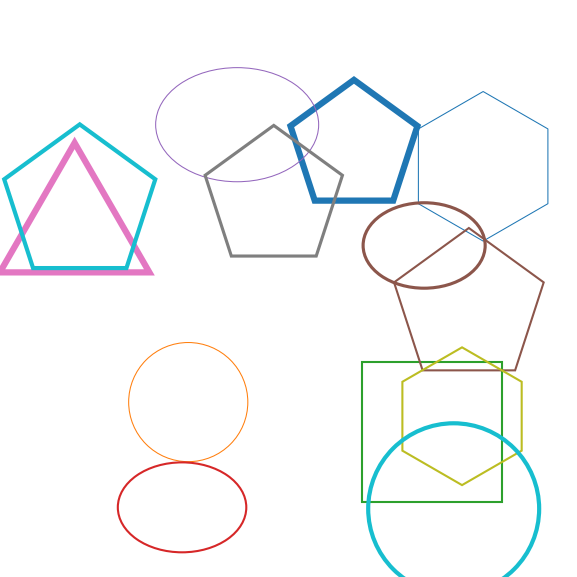[{"shape": "hexagon", "thickness": 0.5, "radius": 0.65, "center": [0.837, 0.711]}, {"shape": "pentagon", "thickness": 3, "radius": 0.58, "center": [0.613, 0.745]}, {"shape": "circle", "thickness": 0.5, "radius": 0.52, "center": [0.326, 0.303]}, {"shape": "square", "thickness": 1, "radius": 0.6, "center": [0.748, 0.251]}, {"shape": "oval", "thickness": 1, "radius": 0.56, "center": [0.315, 0.121]}, {"shape": "oval", "thickness": 0.5, "radius": 0.71, "center": [0.411, 0.783]}, {"shape": "pentagon", "thickness": 1, "radius": 0.68, "center": [0.812, 0.468]}, {"shape": "oval", "thickness": 1.5, "radius": 0.53, "center": [0.734, 0.574]}, {"shape": "triangle", "thickness": 3, "radius": 0.75, "center": [0.129, 0.602]}, {"shape": "pentagon", "thickness": 1.5, "radius": 0.63, "center": [0.474, 0.657]}, {"shape": "hexagon", "thickness": 1, "radius": 0.6, "center": [0.8, 0.278]}, {"shape": "pentagon", "thickness": 2, "radius": 0.69, "center": [0.138, 0.646]}, {"shape": "circle", "thickness": 2, "radius": 0.74, "center": [0.786, 0.118]}]